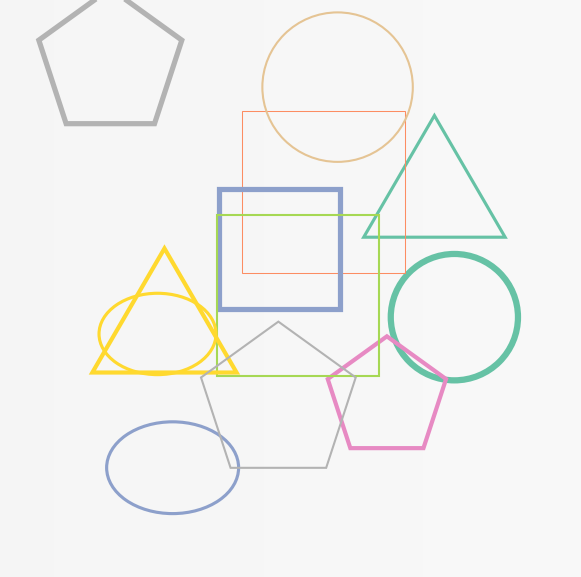[{"shape": "circle", "thickness": 3, "radius": 0.55, "center": [0.782, 0.45]}, {"shape": "triangle", "thickness": 1.5, "radius": 0.7, "center": [0.747, 0.659]}, {"shape": "square", "thickness": 0.5, "radius": 0.7, "center": [0.557, 0.666]}, {"shape": "oval", "thickness": 1.5, "radius": 0.57, "center": [0.297, 0.189]}, {"shape": "square", "thickness": 2.5, "radius": 0.52, "center": [0.481, 0.567]}, {"shape": "pentagon", "thickness": 2, "radius": 0.54, "center": [0.666, 0.31]}, {"shape": "square", "thickness": 1, "radius": 0.7, "center": [0.512, 0.488]}, {"shape": "oval", "thickness": 1.5, "radius": 0.5, "center": [0.271, 0.421]}, {"shape": "triangle", "thickness": 2, "radius": 0.72, "center": [0.283, 0.426]}, {"shape": "circle", "thickness": 1, "radius": 0.65, "center": [0.581, 0.848]}, {"shape": "pentagon", "thickness": 2.5, "radius": 0.65, "center": [0.19, 0.89]}, {"shape": "pentagon", "thickness": 1, "radius": 0.7, "center": [0.479, 0.302]}]